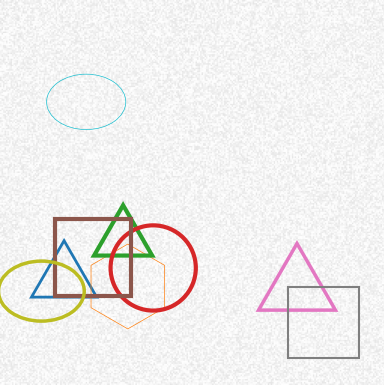[{"shape": "triangle", "thickness": 2, "radius": 0.49, "center": [0.166, 0.277]}, {"shape": "hexagon", "thickness": 0.5, "radius": 0.55, "center": [0.332, 0.256]}, {"shape": "triangle", "thickness": 3, "radius": 0.44, "center": [0.32, 0.38]}, {"shape": "circle", "thickness": 3, "radius": 0.55, "center": [0.398, 0.304]}, {"shape": "square", "thickness": 3, "radius": 0.5, "center": [0.242, 0.332]}, {"shape": "triangle", "thickness": 2.5, "radius": 0.58, "center": [0.771, 0.252]}, {"shape": "square", "thickness": 1.5, "radius": 0.46, "center": [0.84, 0.162]}, {"shape": "oval", "thickness": 2.5, "radius": 0.56, "center": [0.107, 0.244]}, {"shape": "oval", "thickness": 0.5, "radius": 0.51, "center": [0.224, 0.735]}]